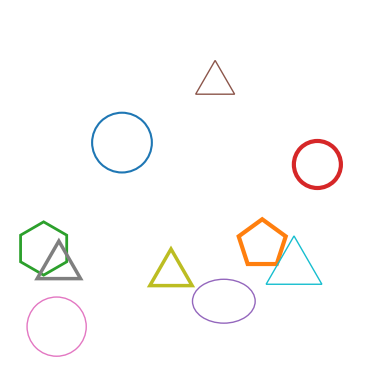[{"shape": "circle", "thickness": 1.5, "radius": 0.39, "center": [0.317, 0.63]}, {"shape": "pentagon", "thickness": 3, "radius": 0.32, "center": [0.681, 0.366]}, {"shape": "hexagon", "thickness": 2, "radius": 0.35, "center": [0.113, 0.355]}, {"shape": "circle", "thickness": 3, "radius": 0.31, "center": [0.824, 0.573]}, {"shape": "oval", "thickness": 1, "radius": 0.41, "center": [0.581, 0.218]}, {"shape": "triangle", "thickness": 1, "radius": 0.29, "center": [0.559, 0.785]}, {"shape": "circle", "thickness": 1, "radius": 0.38, "center": [0.147, 0.152]}, {"shape": "triangle", "thickness": 2.5, "radius": 0.33, "center": [0.153, 0.309]}, {"shape": "triangle", "thickness": 2.5, "radius": 0.32, "center": [0.444, 0.29]}, {"shape": "triangle", "thickness": 1, "radius": 0.42, "center": [0.764, 0.303]}]